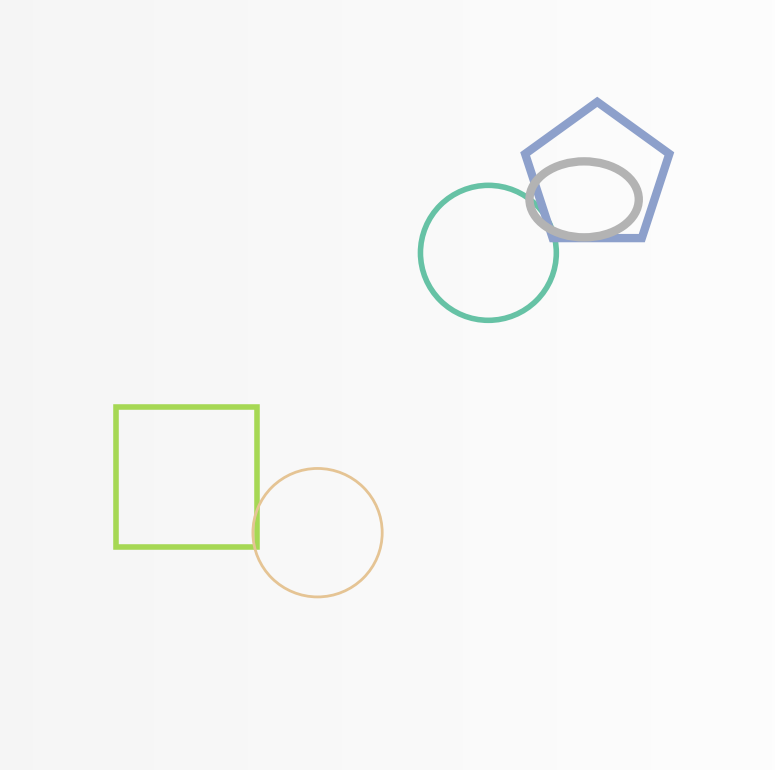[{"shape": "circle", "thickness": 2, "radius": 0.44, "center": [0.63, 0.672]}, {"shape": "pentagon", "thickness": 3, "radius": 0.49, "center": [0.771, 0.77]}, {"shape": "square", "thickness": 2, "radius": 0.46, "center": [0.24, 0.38]}, {"shape": "circle", "thickness": 1, "radius": 0.42, "center": [0.41, 0.308]}, {"shape": "oval", "thickness": 3, "radius": 0.35, "center": [0.754, 0.741]}]